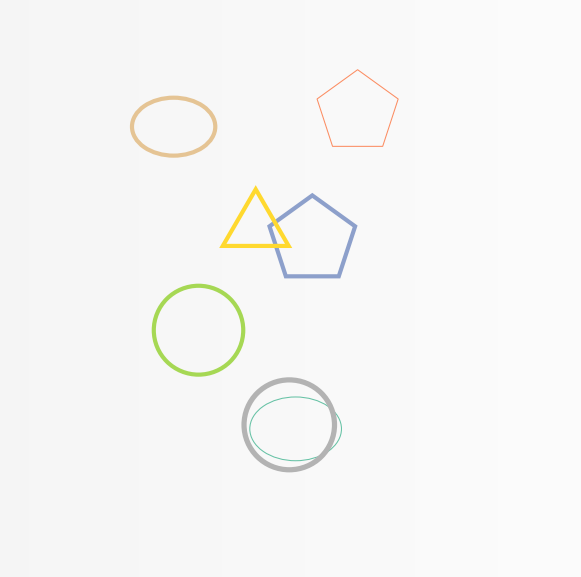[{"shape": "oval", "thickness": 0.5, "radius": 0.39, "center": [0.509, 0.257]}, {"shape": "pentagon", "thickness": 0.5, "radius": 0.37, "center": [0.615, 0.805]}, {"shape": "pentagon", "thickness": 2, "radius": 0.39, "center": [0.537, 0.583]}, {"shape": "circle", "thickness": 2, "radius": 0.38, "center": [0.342, 0.427]}, {"shape": "triangle", "thickness": 2, "radius": 0.33, "center": [0.44, 0.606]}, {"shape": "oval", "thickness": 2, "radius": 0.36, "center": [0.299, 0.78]}, {"shape": "circle", "thickness": 2.5, "radius": 0.39, "center": [0.498, 0.263]}]